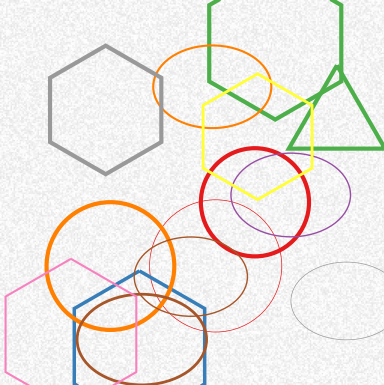[{"shape": "circle", "thickness": 3, "radius": 0.7, "center": [0.662, 0.475]}, {"shape": "circle", "thickness": 0.5, "radius": 0.86, "center": [0.56, 0.309]}, {"shape": "hexagon", "thickness": 2.5, "radius": 0.98, "center": [0.362, 0.101]}, {"shape": "triangle", "thickness": 3, "radius": 0.72, "center": [0.875, 0.686]}, {"shape": "hexagon", "thickness": 3, "radius": 0.99, "center": [0.715, 0.888]}, {"shape": "oval", "thickness": 1, "radius": 0.78, "center": [0.755, 0.494]}, {"shape": "circle", "thickness": 3, "radius": 0.83, "center": [0.287, 0.309]}, {"shape": "oval", "thickness": 1.5, "radius": 0.77, "center": [0.551, 0.775]}, {"shape": "hexagon", "thickness": 2, "radius": 0.82, "center": [0.669, 0.645]}, {"shape": "oval", "thickness": 2, "radius": 0.84, "center": [0.368, 0.118]}, {"shape": "oval", "thickness": 1, "radius": 0.74, "center": [0.496, 0.281]}, {"shape": "hexagon", "thickness": 1.5, "radius": 0.98, "center": [0.184, 0.132]}, {"shape": "hexagon", "thickness": 3, "radius": 0.83, "center": [0.274, 0.714]}, {"shape": "oval", "thickness": 0.5, "radius": 0.72, "center": [0.9, 0.218]}]